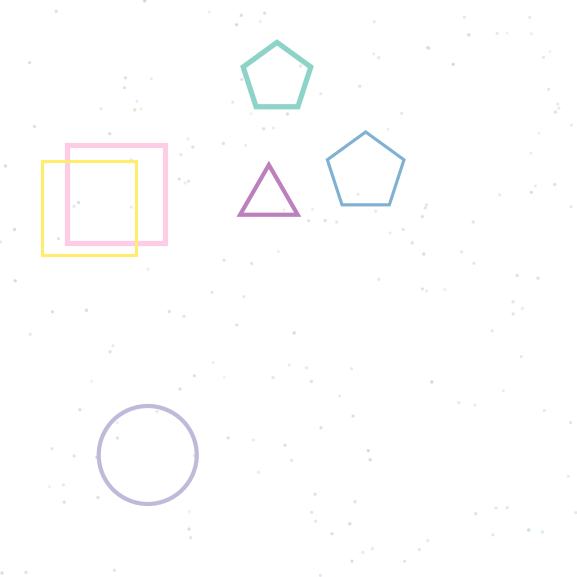[{"shape": "pentagon", "thickness": 2.5, "radius": 0.31, "center": [0.48, 0.864]}, {"shape": "circle", "thickness": 2, "radius": 0.42, "center": [0.256, 0.211]}, {"shape": "pentagon", "thickness": 1.5, "radius": 0.35, "center": [0.633, 0.701]}, {"shape": "square", "thickness": 2.5, "radius": 0.42, "center": [0.201, 0.663]}, {"shape": "triangle", "thickness": 2, "radius": 0.29, "center": [0.466, 0.656]}, {"shape": "square", "thickness": 1.5, "radius": 0.41, "center": [0.153, 0.64]}]